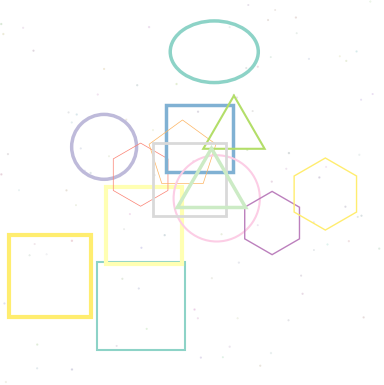[{"shape": "square", "thickness": 1.5, "radius": 0.57, "center": [0.367, 0.206]}, {"shape": "oval", "thickness": 2.5, "radius": 0.57, "center": [0.557, 0.866]}, {"shape": "square", "thickness": 3, "radius": 0.49, "center": [0.374, 0.414]}, {"shape": "circle", "thickness": 2.5, "radius": 0.42, "center": [0.27, 0.619]}, {"shape": "hexagon", "thickness": 0.5, "radius": 0.41, "center": [0.365, 0.546]}, {"shape": "square", "thickness": 2.5, "radius": 0.44, "center": [0.519, 0.64]}, {"shape": "pentagon", "thickness": 0.5, "radius": 0.46, "center": [0.474, 0.597]}, {"shape": "triangle", "thickness": 1.5, "radius": 0.46, "center": [0.608, 0.66]}, {"shape": "circle", "thickness": 1.5, "radius": 0.56, "center": [0.563, 0.485]}, {"shape": "square", "thickness": 2, "radius": 0.47, "center": [0.493, 0.533]}, {"shape": "hexagon", "thickness": 1, "radius": 0.41, "center": [0.707, 0.421]}, {"shape": "triangle", "thickness": 2.5, "radius": 0.51, "center": [0.549, 0.512]}, {"shape": "hexagon", "thickness": 1, "radius": 0.47, "center": [0.845, 0.496]}, {"shape": "square", "thickness": 3, "radius": 0.53, "center": [0.131, 0.284]}]